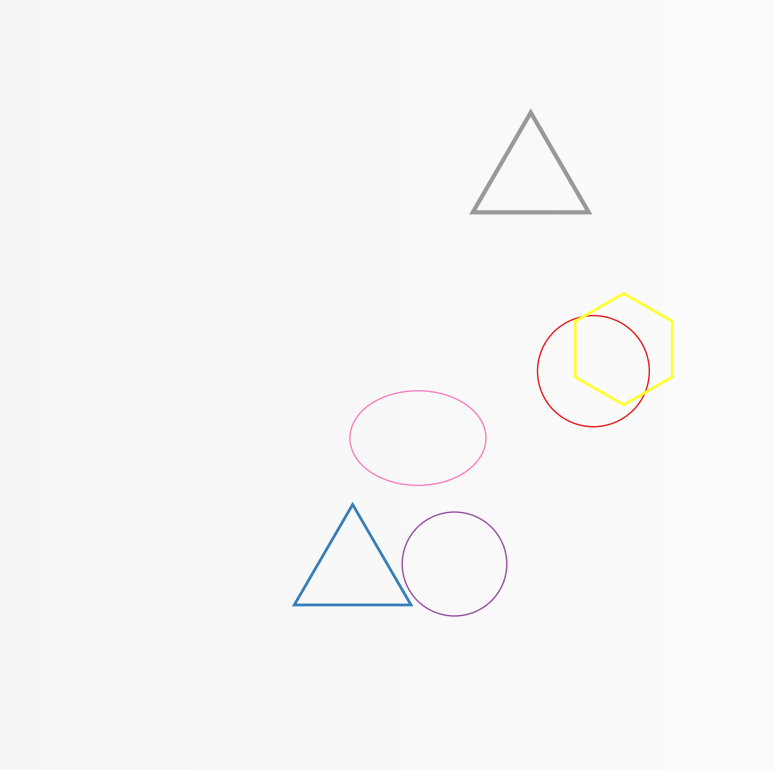[{"shape": "circle", "thickness": 0.5, "radius": 0.36, "center": [0.766, 0.518]}, {"shape": "triangle", "thickness": 1, "radius": 0.43, "center": [0.455, 0.258]}, {"shape": "circle", "thickness": 0.5, "radius": 0.34, "center": [0.586, 0.268]}, {"shape": "hexagon", "thickness": 1, "radius": 0.36, "center": [0.805, 0.547]}, {"shape": "oval", "thickness": 0.5, "radius": 0.44, "center": [0.539, 0.431]}, {"shape": "triangle", "thickness": 1.5, "radius": 0.43, "center": [0.685, 0.767]}]